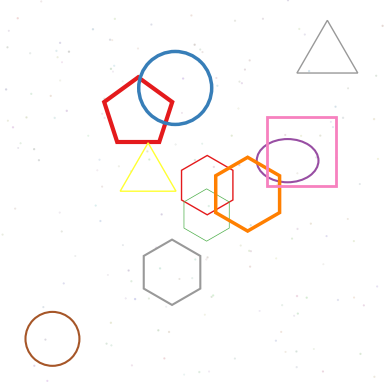[{"shape": "hexagon", "thickness": 1, "radius": 0.39, "center": [0.538, 0.519]}, {"shape": "pentagon", "thickness": 3, "radius": 0.46, "center": [0.359, 0.706]}, {"shape": "circle", "thickness": 2.5, "radius": 0.47, "center": [0.455, 0.772]}, {"shape": "hexagon", "thickness": 0.5, "radius": 0.34, "center": [0.537, 0.442]}, {"shape": "oval", "thickness": 1.5, "radius": 0.4, "center": [0.747, 0.583]}, {"shape": "hexagon", "thickness": 2.5, "radius": 0.48, "center": [0.643, 0.496]}, {"shape": "triangle", "thickness": 1, "radius": 0.42, "center": [0.385, 0.545]}, {"shape": "circle", "thickness": 1.5, "radius": 0.35, "center": [0.136, 0.12]}, {"shape": "square", "thickness": 2, "radius": 0.45, "center": [0.783, 0.606]}, {"shape": "triangle", "thickness": 1, "radius": 0.46, "center": [0.85, 0.856]}, {"shape": "hexagon", "thickness": 1.5, "radius": 0.42, "center": [0.447, 0.293]}]